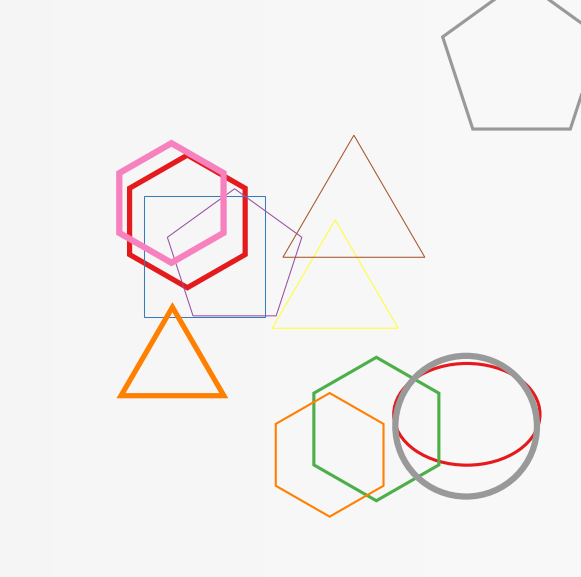[{"shape": "hexagon", "thickness": 2.5, "radius": 0.57, "center": [0.322, 0.616]}, {"shape": "oval", "thickness": 1.5, "radius": 0.63, "center": [0.803, 0.282]}, {"shape": "square", "thickness": 0.5, "radius": 0.52, "center": [0.352, 0.555]}, {"shape": "hexagon", "thickness": 1.5, "radius": 0.62, "center": [0.648, 0.256]}, {"shape": "pentagon", "thickness": 0.5, "radius": 0.61, "center": [0.404, 0.551]}, {"shape": "hexagon", "thickness": 1, "radius": 0.54, "center": [0.567, 0.212]}, {"shape": "triangle", "thickness": 2.5, "radius": 0.51, "center": [0.297, 0.365]}, {"shape": "triangle", "thickness": 0.5, "radius": 0.63, "center": [0.577, 0.493]}, {"shape": "triangle", "thickness": 0.5, "radius": 0.7, "center": [0.609, 0.624]}, {"shape": "hexagon", "thickness": 3, "radius": 0.52, "center": [0.295, 0.648]}, {"shape": "circle", "thickness": 3, "radius": 0.61, "center": [0.802, 0.261]}, {"shape": "pentagon", "thickness": 1.5, "radius": 0.71, "center": [0.897, 0.891]}]